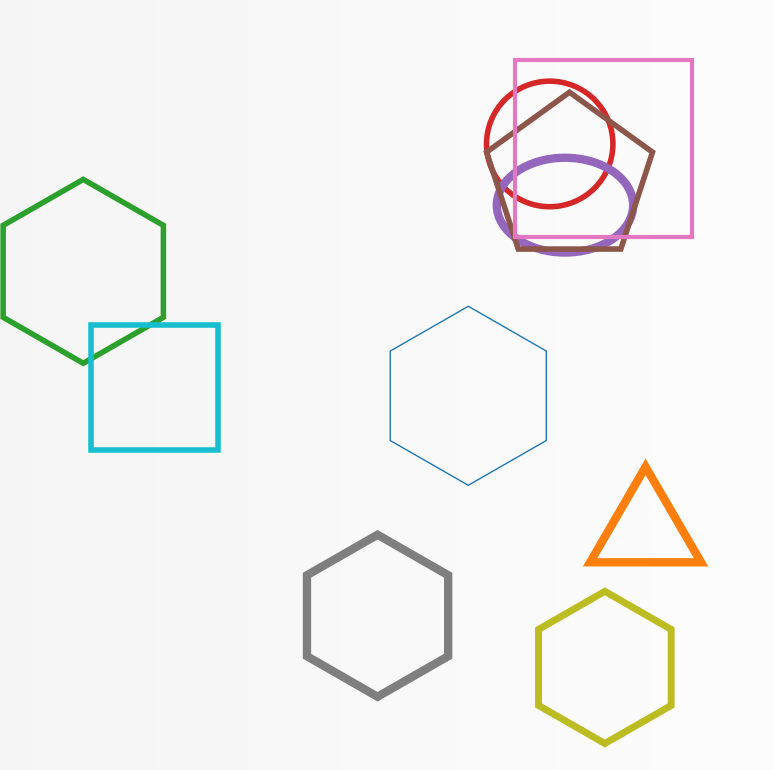[{"shape": "hexagon", "thickness": 0.5, "radius": 0.58, "center": [0.604, 0.486]}, {"shape": "triangle", "thickness": 3, "radius": 0.41, "center": [0.833, 0.311]}, {"shape": "hexagon", "thickness": 2, "radius": 0.6, "center": [0.107, 0.648]}, {"shape": "circle", "thickness": 2, "radius": 0.41, "center": [0.709, 0.813]}, {"shape": "oval", "thickness": 3, "radius": 0.44, "center": [0.729, 0.734]}, {"shape": "pentagon", "thickness": 2, "radius": 0.56, "center": [0.735, 0.768]}, {"shape": "square", "thickness": 1.5, "radius": 0.57, "center": [0.779, 0.807]}, {"shape": "hexagon", "thickness": 3, "radius": 0.53, "center": [0.487, 0.2]}, {"shape": "hexagon", "thickness": 2.5, "radius": 0.49, "center": [0.78, 0.133]}, {"shape": "square", "thickness": 2, "radius": 0.41, "center": [0.199, 0.497]}]